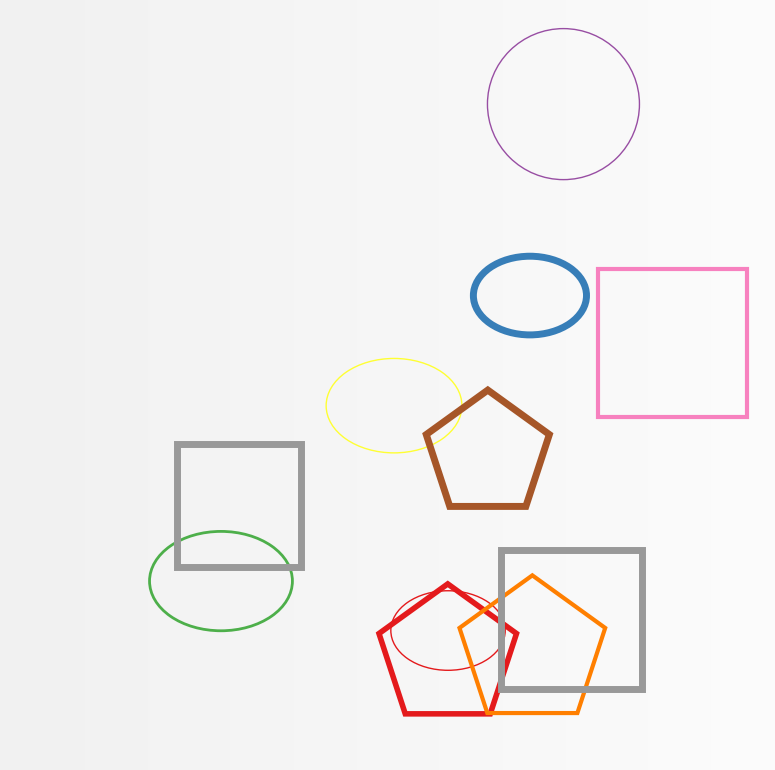[{"shape": "oval", "thickness": 0.5, "radius": 0.37, "center": [0.578, 0.181]}, {"shape": "pentagon", "thickness": 2, "radius": 0.47, "center": [0.578, 0.148]}, {"shape": "oval", "thickness": 2.5, "radius": 0.36, "center": [0.684, 0.616]}, {"shape": "oval", "thickness": 1, "radius": 0.46, "center": [0.285, 0.245]}, {"shape": "circle", "thickness": 0.5, "radius": 0.49, "center": [0.727, 0.865]}, {"shape": "pentagon", "thickness": 1.5, "radius": 0.49, "center": [0.687, 0.154]}, {"shape": "oval", "thickness": 0.5, "radius": 0.44, "center": [0.508, 0.473]}, {"shape": "pentagon", "thickness": 2.5, "radius": 0.42, "center": [0.629, 0.41]}, {"shape": "square", "thickness": 1.5, "radius": 0.48, "center": [0.868, 0.554]}, {"shape": "square", "thickness": 2.5, "radius": 0.45, "center": [0.738, 0.195]}, {"shape": "square", "thickness": 2.5, "radius": 0.4, "center": [0.309, 0.343]}]